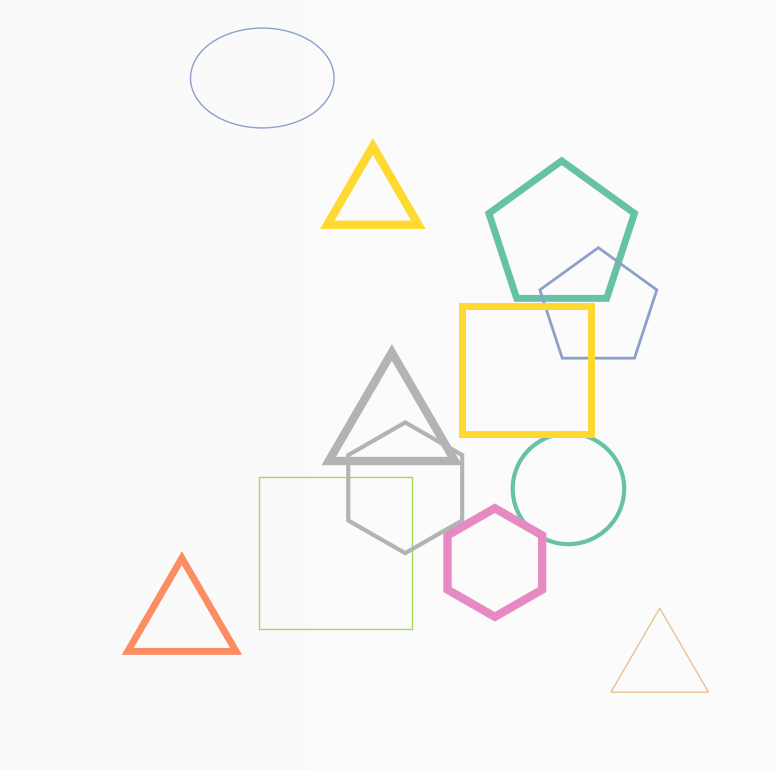[{"shape": "pentagon", "thickness": 2.5, "radius": 0.49, "center": [0.725, 0.692]}, {"shape": "circle", "thickness": 1.5, "radius": 0.36, "center": [0.733, 0.365]}, {"shape": "triangle", "thickness": 2.5, "radius": 0.4, "center": [0.235, 0.194]}, {"shape": "pentagon", "thickness": 1, "radius": 0.4, "center": [0.772, 0.599]}, {"shape": "oval", "thickness": 0.5, "radius": 0.46, "center": [0.338, 0.899]}, {"shape": "hexagon", "thickness": 3, "radius": 0.35, "center": [0.638, 0.269]}, {"shape": "square", "thickness": 0.5, "radius": 0.5, "center": [0.433, 0.282]}, {"shape": "square", "thickness": 2.5, "radius": 0.42, "center": [0.679, 0.519]}, {"shape": "triangle", "thickness": 3, "radius": 0.34, "center": [0.481, 0.742]}, {"shape": "triangle", "thickness": 0.5, "radius": 0.36, "center": [0.851, 0.137]}, {"shape": "hexagon", "thickness": 1.5, "radius": 0.42, "center": [0.523, 0.367]}, {"shape": "triangle", "thickness": 3, "radius": 0.47, "center": [0.506, 0.448]}]